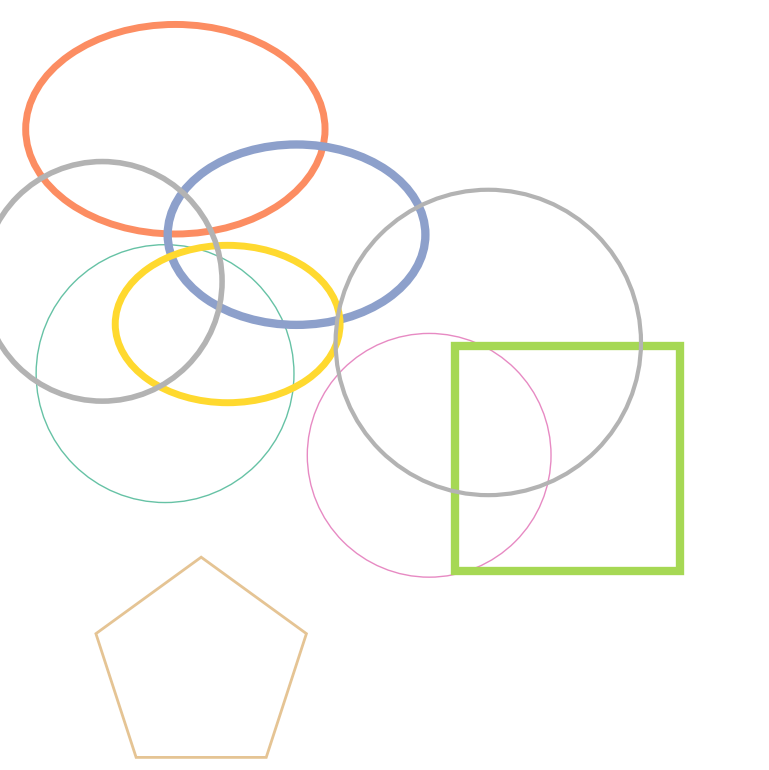[{"shape": "circle", "thickness": 0.5, "radius": 0.84, "center": [0.214, 0.515]}, {"shape": "oval", "thickness": 2.5, "radius": 0.97, "center": [0.228, 0.832]}, {"shape": "oval", "thickness": 3, "radius": 0.84, "center": [0.385, 0.695]}, {"shape": "circle", "thickness": 0.5, "radius": 0.79, "center": [0.557, 0.409]}, {"shape": "square", "thickness": 3, "radius": 0.73, "center": [0.737, 0.405]}, {"shape": "oval", "thickness": 2.5, "radius": 0.73, "center": [0.296, 0.579]}, {"shape": "pentagon", "thickness": 1, "radius": 0.72, "center": [0.261, 0.133]}, {"shape": "circle", "thickness": 1.5, "radius": 0.99, "center": [0.634, 0.555]}, {"shape": "circle", "thickness": 2, "radius": 0.78, "center": [0.133, 0.635]}]